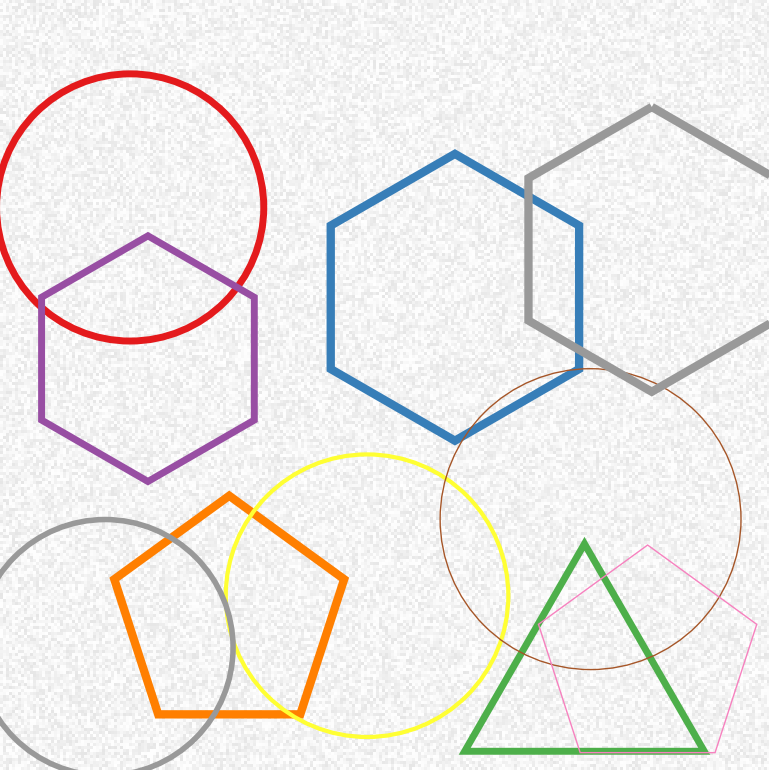[{"shape": "circle", "thickness": 2.5, "radius": 0.87, "center": [0.169, 0.731]}, {"shape": "hexagon", "thickness": 3, "radius": 0.93, "center": [0.591, 0.614]}, {"shape": "triangle", "thickness": 2.5, "radius": 0.9, "center": [0.759, 0.114]}, {"shape": "hexagon", "thickness": 2.5, "radius": 0.8, "center": [0.192, 0.534]}, {"shape": "pentagon", "thickness": 3, "radius": 0.78, "center": [0.298, 0.199]}, {"shape": "circle", "thickness": 1.5, "radius": 0.92, "center": [0.477, 0.226]}, {"shape": "circle", "thickness": 0.5, "radius": 0.98, "center": [0.767, 0.326]}, {"shape": "pentagon", "thickness": 0.5, "radius": 0.75, "center": [0.841, 0.143]}, {"shape": "circle", "thickness": 2, "radius": 0.83, "center": [0.136, 0.159]}, {"shape": "hexagon", "thickness": 3, "radius": 0.92, "center": [0.846, 0.676]}]